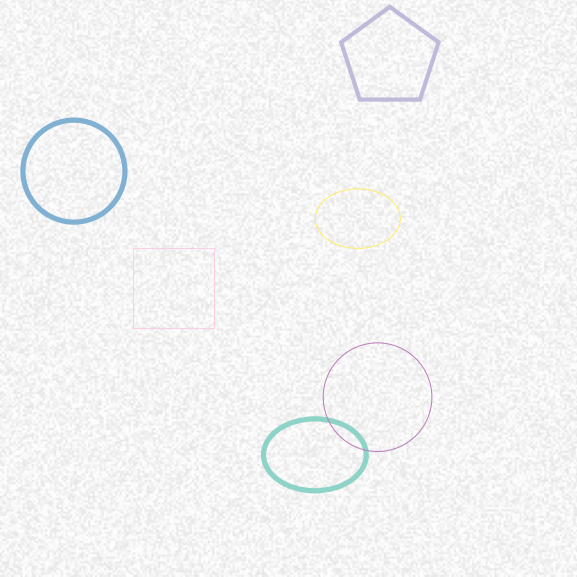[{"shape": "oval", "thickness": 2.5, "radius": 0.44, "center": [0.545, 0.212]}, {"shape": "pentagon", "thickness": 2, "radius": 0.44, "center": [0.675, 0.898]}, {"shape": "circle", "thickness": 2.5, "radius": 0.44, "center": [0.128, 0.703]}, {"shape": "square", "thickness": 0.5, "radius": 0.35, "center": [0.3, 0.5]}, {"shape": "circle", "thickness": 0.5, "radius": 0.47, "center": [0.654, 0.311]}, {"shape": "oval", "thickness": 0.5, "radius": 0.37, "center": [0.62, 0.621]}]